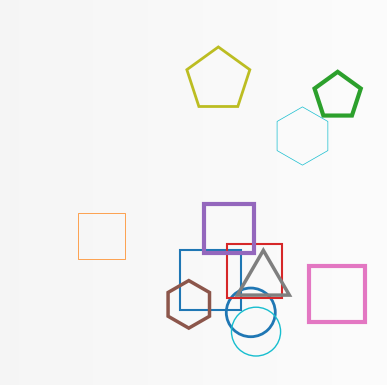[{"shape": "square", "thickness": 1.5, "radius": 0.39, "center": [0.543, 0.273]}, {"shape": "circle", "thickness": 2, "radius": 0.32, "center": [0.647, 0.189]}, {"shape": "square", "thickness": 0.5, "radius": 0.3, "center": [0.262, 0.387]}, {"shape": "pentagon", "thickness": 3, "radius": 0.31, "center": [0.871, 0.751]}, {"shape": "square", "thickness": 1.5, "radius": 0.35, "center": [0.657, 0.296]}, {"shape": "square", "thickness": 3, "radius": 0.32, "center": [0.592, 0.407]}, {"shape": "hexagon", "thickness": 2.5, "radius": 0.31, "center": [0.487, 0.209]}, {"shape": "square", "thickness": 3, "radius": 0.36, "center": [0.869, 0.237]}, {"shape": "triangle", "thickness": 2.5, "radius": 0.39, "center": [0.68, 0.272]}, {"shape": "pentagon", "thickness": 2, "radius": 0.43, "center": [0.563, 0.793]}, {"shape": "hexagon", "thickness": 0.5, "radius": 0.38, "center": [0.781, 0.647]}, {"shape": "circle", "thickness": 1, "radius": 0.32, "center": [0.661, 0.139]}]